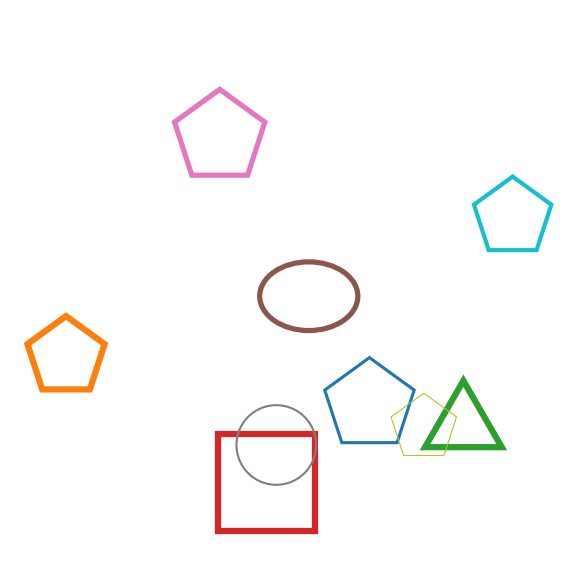[{"shape": "pentagon", "thickness": 1.5, "radius": 0.41, "center": [0.64, 0.298]}, {"shape": "pentagon", "thickness": 3, "radius": 0.35, "center": [0.114, 0.382]}, {"shape": "triangle", "thickness": 3, "radius": 0.38, "center": [0.802, 0.263]}, {"shape": "square", "thickness": 3, "radius": 0.42, "center": [0.461, 0.163]}, {"shape": "oval", "thickness": 2.5, "radius": 0.42, "center": [0.535, 0.486]}, {"shape": "pentagon", "thickness": 2.5, "radius": 0.41, "center": [0.38, 0.762]}, {"shape": "circle", "thickness": 1, "radius": 0.34, "center": [0.478, 0.229]}, {"shape": "pentagon", "thickness": 0.5, "radius": 0.3, "center": [0.734, 0.259]}, {"shape": "pentagon", "thickness": 2, "radius": 0.35, "center": [0.888, 0.623]}]